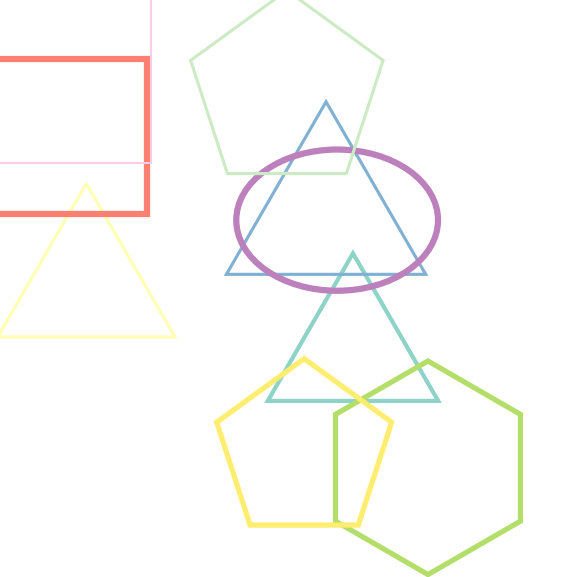[{"shape": "triangle", "thickness": 2, "radius": 0.85, "center": [0.611, 0.39]}, {"shape": "triangle", "thickness": 1.5, "radius": 0.89, "center": [0.149, 0.504]}, {"shape": "square", "thickness": 3, "radius": 0.67, "center": [0.121, 0.762]}, {"shape": "triangle", "thickness": 1.5, "radius": 1.0, "center": [0.565, 0.624]}, {"shape": "hexagon", "thickness": 2.5, "radius": 0.92, "center": [0.741, 0.189]}, {"shape": "square", "thickness": 1, "radius": 0.79, "center": [0.104, 0.875]}, {"shape": "oval", "thickness": 3, "radius": 0.87, "center": [0.584, 0.618]}, {"shape": "pentagon", "thickness": 1.5, "radius": 0.88, "center": [0.497, 0.84]}, {"shape": "pentagon", "thickness": 2.5, "radius": 0.8, "center": [0.527, 0.219]}]